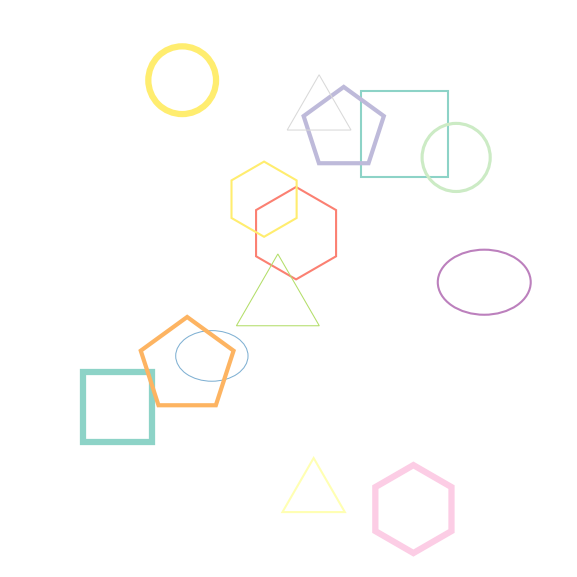[{"shape": "square", "thickness": 1, "radius": 0.38, "center": [0.701, 0.767]}, {"shape": "square", "thickness": 3, "radius": 0.3, "center": [0.204, 0.295]}, {"shape": "triangle", "thickness": 1, "radius": 0.31, "center": [0.543, 0.144]}, {"shape": "pentagon", "thickness": 2, "radius": 0.37, "center": [0.595, 0.776]}, {"shape": "hexagon", "thickness": 1, "radius": 0.4, "center": [0.513, 0.595]}, {"shape": "oval", "thickness": 0.5, "radius": 0.31, "center": [0.367, 0.383]}, {"shape": "pentagon", "thickness": 2, "radius": 0.42, "center": [0.324, 0.366]}, {"shape": "triangle", "thickness": 0.5, "radius": 0.41, "center": [0.481, 0.476]}, {"shape": "hexagon", "thickness": 3, "radius": 0.38, "center": [0.716, 0.118]}, {"shape": "triangle", "thickness": 0.5, "radius": 0.32, "center": [0.553, 0.806]}, {"shape": "oval", "thickness": 1, "radius": 0.4, "center": [0.839, 0.51]}, {"shape": "circle", "thickness": 1.5, "radius": 0.29, "center": [0.79, 0.727]}, {"shape": "circle", "thickness": 3, "radius": 0.29, "center": [0.315, 0.86]}, {"shape": "hexagon", "thickness": 1, "radius": 0.33, "center": [0.457, 0.654]}]